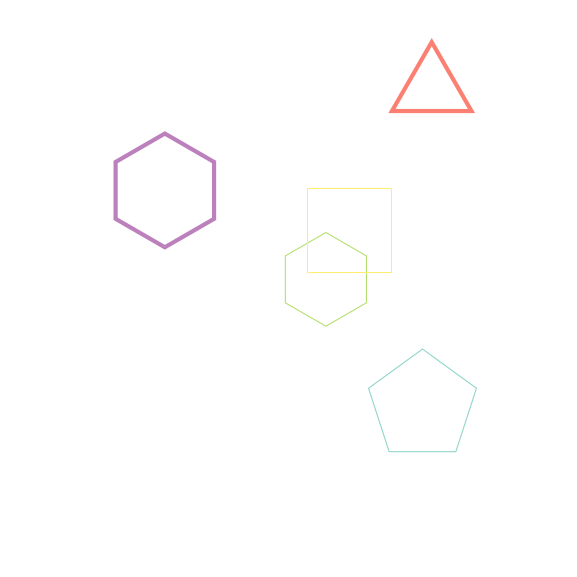[{"shape": "pentagon", "thickness": 0.5, "radius": 0.49, "center": [0.732, 0.296]}, {"shape": "triangle", "thickness": 2, "radius": 0.4, "center": [0.748, 0.847]}, {"shape": "hexagon", "thickness": 0.5, "radius": 0.41, "center": [0.564, 0.515]}, {"shape": "hexagon", "thickness": 2, "radius": 0.49, "center": [0.285, 0.669]}, {"shape": "square", "thickness": 0.5, "radius": 0.36, "center": [0.604, 0.601]}]